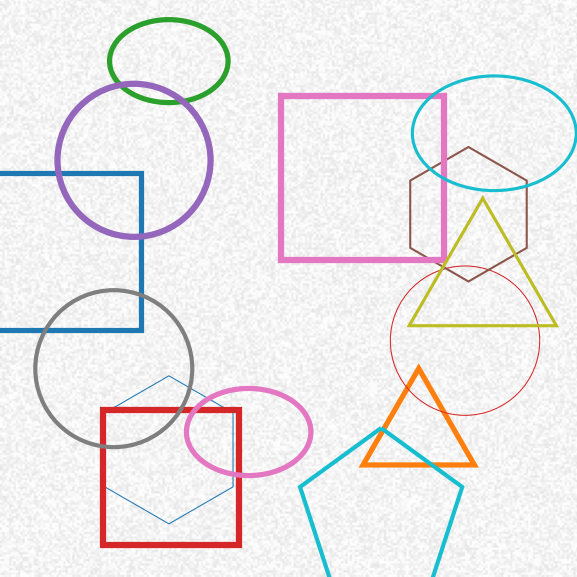[{"shape": "hexagon", "thickness": 0.5, "radius": 0.64, "center": [0.292, 0.22]}, {"shape": "square", "thickness": 2.5, "radius": 0.68, "center": [0.108, 0.564]}, {"shape": "triangle", "thickness": 2.5, "radius": 0.56, "center": [0.725, 0.25]}, {"shape": "oval", "thickness": 2.5, "radius": 0.51, "center": [0.292, 0.893]}, {"shape": "circle", "thickness": 0.5, "radius": 0.65, "center": [0.805, 0.409]}, {"shape": "square", "thickness": 3, "radius": 0.59, "center": [0.296, 0.172]}, {"shape": "circle", "thickness": 3, "radius": 0.66, "center": [0.232, 0.722]}, {"shape": "hexagon", "thickness": 1, "radius": 0.58, "center": [0.811, 0.628]}, {"shape": "oval", "thickness": 2.5, "radius": 0.54, "center": [0.431, 0.251]}, {"shape": "square", "thickness": 3, "radius": 0.71, "center": [0.628, 0.691]}, {"shape": "circle", "thickness": 2, "radius": 0.68, "center": [0.197, 0.361]}, {"shape": "triangle", "thickness": 1.5, "radius": 0.74, "center": [0.836, 0.509]}, {"shape": "oval", "thickness": 1.5, "radius": 0.71, "center": [0.856, 0.768]}, {"shape": "pentagon", "thickness": 2, "radius": 0.74, "center": [0.66, 0.11]}]